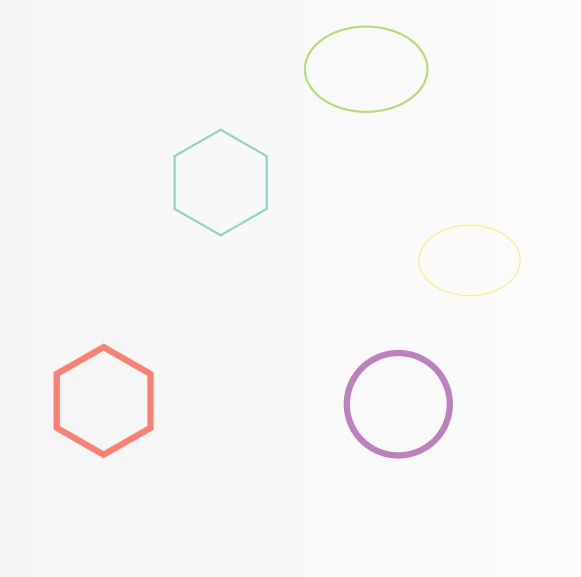[{"shape": "hexagon", "thickness": 1, "radius": 0.46, "center": [0.38, 0.683]}, {"shape": "hexagon", "thickness": 3, "radius": 0.47, "center": [0.178, 0.305]}, {"shape": "oval", "thickness": 1, "radius": 0.53, "center": [0.63, 0.879]}, {"shape": "circle", "thickness": 3, "radius": 0.44, "center": [0.685, 0.299]}, {"shape": "oval", "thickness": 0.5, "radius": 0.44, "center": [0.808, 0.548]}]